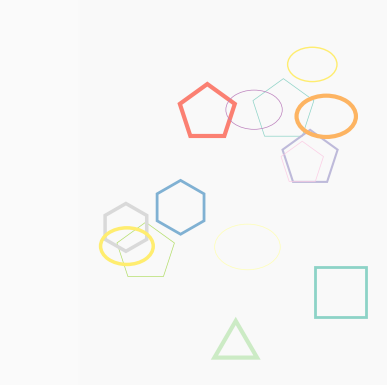[{"shape": "pentagon", "thickness": 0.5, "radius": 0.41, "center": [0.731, 0.713]}, {"shape": "square", "thickness": 2, "radius": 0.33, "center": [0.878, 0.241]}, {"shape": "oval", "thickness": 0.5, "radius": 0.42, "center": [0.639, 0.359]}, {"shape": "pentagon", "thickness": 1.5, "radius": 0.37, "center": [0.8, 0.588]}, {"shape": "pentagon", "thickness": 3, "radius": 0.37, "center": [0.535, 0.707]}, {"shape": "hexagon", "thickness": 2, "radius": 0.35, "center": [0.466, 0.462]}, {"shape": "oval", "thickness": 3, "radius": 0.38, "center": [0.842, 0.698]}, {"shape": "pentagon", "thickness": 0.5, "radius": 0.39, "center": [0.376, 0.345]}, {"shape": "pentagon", "thickness": 0.5, "radius": 0.29, "center": [0.78, 0.576]}, {"shape": "hexagon", "thickness": 2.5, "radius": 0.31, "center": [0.325, 0.409]}, {"shape": "oval", "thickness": 0.5, "radius": 0.36, "center": [0.656, 0.715]}, {"shape": "triangle", "thickness": 3, "radius": 0.32, "center": [0.608, 0.103]}, {"shape": "oval", "thickness": 1, "radius": 0.32, "center": [0.806, 0.833]}, {"shape": "oval", "thickness": 2.5, "radius": 0.34, "center": [0.327, 0.361]}]